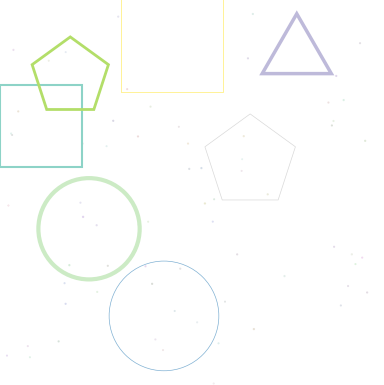[{"shape": "square", "thickness": 1.5, "radius": 0.53, "center": [0.106, 0.673]}, {"shape": "triangle", "thickness": 2.5, "radius": 0.52, "center": [0.771, 0.861]}, {"shape": "circle", "thickness": 0.5, "radius": 0.71, "center": [0.426, 0.179]}, {"shape": "pentagon", "thickness": 2, "radius": 0.52, "center": [0.183, 0.8]}, {"shape": "pentagon", "thickness": 0.5, "radius": 0.62, "center": [0.65, 0.581]}, {"shape": "circle", "thickness": 3, "radius": 0.66, "center": [0.231, 0.406]}, {"shape": "square", "thickness": 0.5, "radius": 0.66, "center": [0.446, 0.892]}]